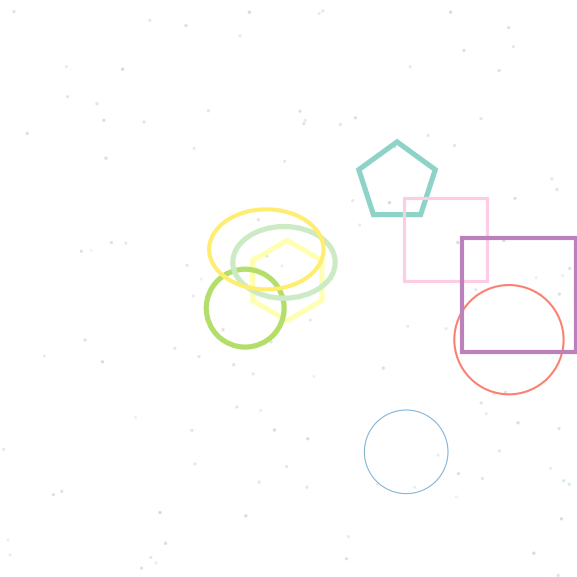[{"shape": "pentagon", "thickness": 2.5, "radius": 0.35, "center": [0.687, 0.684]}, {"shape": "hexagon", "thickness": 2.5, "radius": 0.35, "center": [0.497, 0.513]}, {"shape": "circle", "thickness": 1, "radius": 0.47, "center": [0.881, 0.411]}, {"shape": "circle", "thickness": 0.5, "radius": 0.36, "center": [0.703, 0.217]}, {"shape": "circle", "thickness": 2.5, "radius": 0.34, "center": [0.425, 0.466]}, {"shape": "square", "thickness": 1.5, "radius": 0.36, "center": [0.772, 0.585]}, {"shape": "square", "thickness": 2, "radius": 0.49, "center": [0.898, 0.489]}, {"shape": "oval", "thickness": 2.5, "radius": 0.44, "center": [0.492, 0.545]}, {"shape": "oval", "thickness": 2, "radius": 0.5, "center": [0.461, 0.567]}]